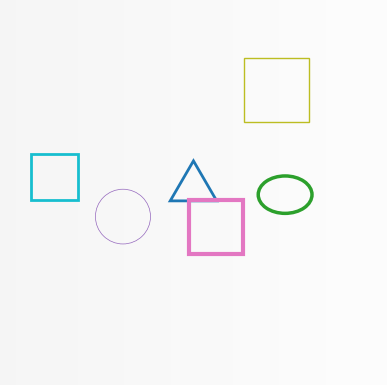[{"shape": "triangle", "thickness": 2, "radius": 0.35, "center": [0.499, 0.513]}, {"shape": "oval", "thickness": 2.5, "radius": 0.35, "center": [0.736, 0.494]}, {"shape": "circle", "thickness": 0.5, "radius": 0.36, "center": [0.317, 0.437]}, {"shape": "square", "thickness": 3, "radius": 0.35, "center": [0.558, 0.411]}, {"shape": "square", "thickness": 1, "radius": 0.42, "center": [0.714, 0.766]}, {"shape": "square", "thickness": 2, "radius": 0.3, "center": [0.141, 0.54]}]